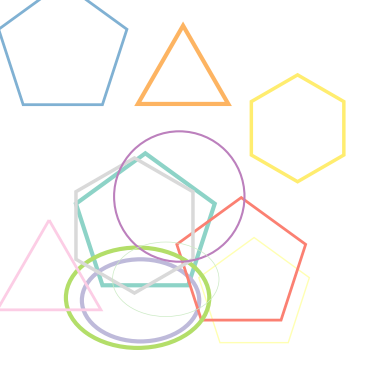[{"shape": "pentagon", "thickness": 3, "radius": 0.95, "center": [0.377, 0.412]}, {"shape": "pentagon", "thickness": 1, "radius": 0.75, "center": [0.66, 0.232]}, {"shape": "oval", "thickness": 3, "radius": 0.76, "center": [0.365, 0.22]}, {"shape": "pentagon", "thickness": 2, "radius": 0.88, "center": [0.627, 0.311]}, {"shape": "pentagon", "thickness": 2, "radius": 0.88, "center": [0.163, 0.87]}, {"shape": "triangle", "thickness": 3, "radius": 0.68, "center": [0.475, 0.798]}, {"shape": "oval", "thickness": 3, "radius": 0.93, "center": [0.357, 0.227]}, {"shape": "triangle", "thickness": 2, "radius": 0.78, "center": [0.127, 0.273]}, {"shape": "hexagon", "thickness": 2.5, "radius": 0.88, "center": [0.349, 0.414]}, {"shape": "circle", "thickness": 1.5, "radius": 0.85, "center": [0.466, 0.49]}, {"shape": "oval", "thickness": 0.5, "radius": 0.69, "center": [0.431, 0.275]}, {"shape": "hexagon", "thickness": 2.5, "radius": 0.69, "center": [0.773, 0.667]}]